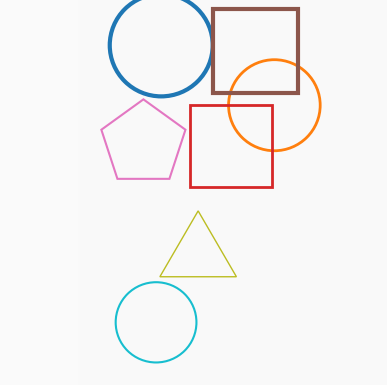[{"shape": "circle", "thickness": 3, "radius": 0.66, "center": [0.416, 0.882]}, {"shape": "circle", "thickness": 2, "radius": 0.59, "center": [0.708, 0.727]}, {"shape": "square", "thickness": 2, "radius": 0.53, "center": [0.596, 0.621]}, {"shape": "square", "thickness": 3, "radius": 0.55, "center": [0.659, 0.867]}, {"shape": "pentagon", "thickness": 1.5, "radius": 0.57, "center": [0.37, 0.628]}, {"shape": "triangle", "thickness": 1, "radius": 0.57, "center": [0.511, 0.338]}, {"shape": "circle", "thickness": 1.5, "radius": 0.52, "center": [0.403, 0.163]}]